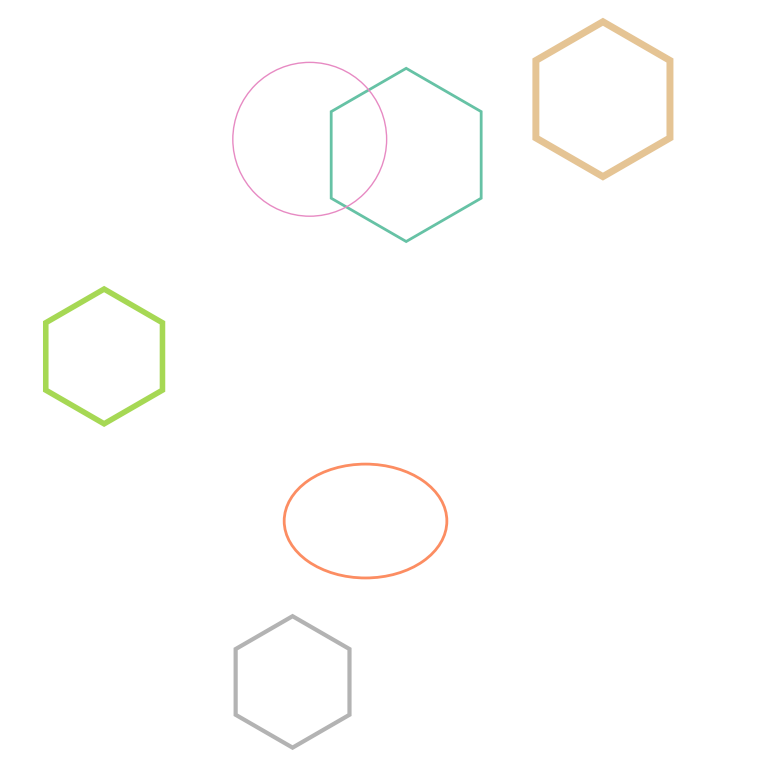[{"shape": "hexagon", "thickness": 1, "radius": 0.56, "center": [0.528, 0.799]}, {"shape": "oval", "thickness": 1, "radius": 0.53, "center": [0.475, 0.323]}, {"shape": "circle", "thickness": 0.5, "radius": 0.5, "center": [0.402, 0.819]}, {"shape": "hexagon", "thickness": 2, "radius": 0.44, "center": [0.135, 0.537]}, {"shape": "hexagon", "thickness": 2.5, "radius": 0.5, "center": [0.783, 0.871]}, {"shape": "hexagon", "thickness": 1.5, "radius": 0.43, "center": [0.38, 0.114]}]